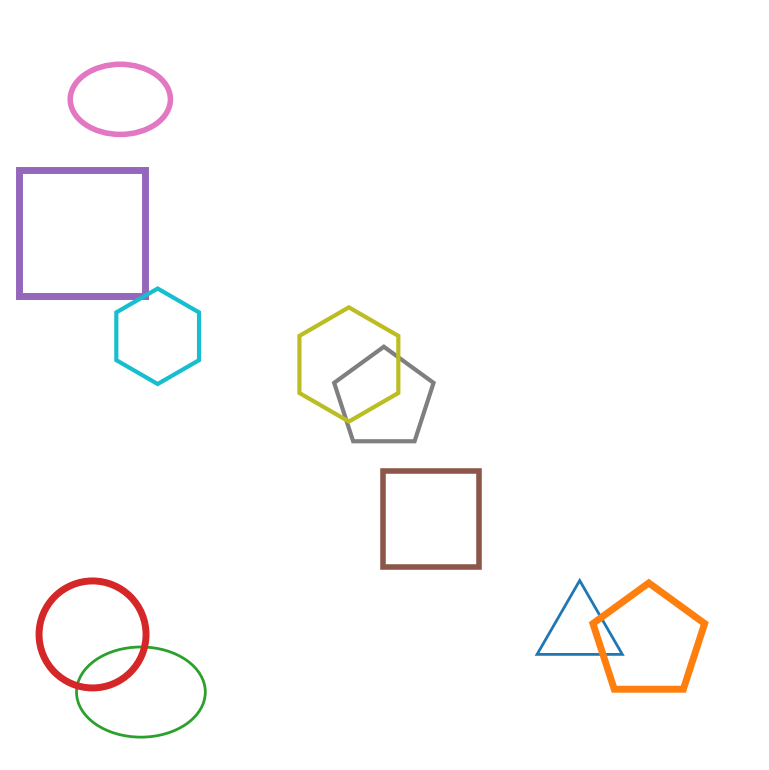[{"shape": "triangle", "thickness": 1, "radius": 0.32, "center": [0.753, 0.182]}, {"shape": "pentagon", "thickness": 2.5, "radius": 0.38, "center": [0.843, 0.167]}, {"shape": "oval", "thickness": 1, "radius": 0.42, "center": [0.183, 0.101]}, {"shape": "circle", "thickness": 2.5, "radius": 0.35, "center": [0.12, 0.176]}, {"shape": "square", "thickness": 2.5, "radius": 0.41, "center": [0.106, 0.697]}, {"shape": "square", "thickness": 2, "radius": 0.31, "center": [0.56, 0.327]}, {"shape": "oval", "thickness": 2, "radius": 0.33, "center": [0.156, 0.871]}, {"shape": "pentagon", "thickness": 1.5, "radius": 0.34, "center": [0.499, 0.482]}, {"shape": "hexagon", "thickness": 1.5, "radius": 0.37, "center": [0.453, 0.527]}, {"shape": "hexagon", "thickness": 1.5, "radius": 0.31, "center": [0.205, 0.563]}]